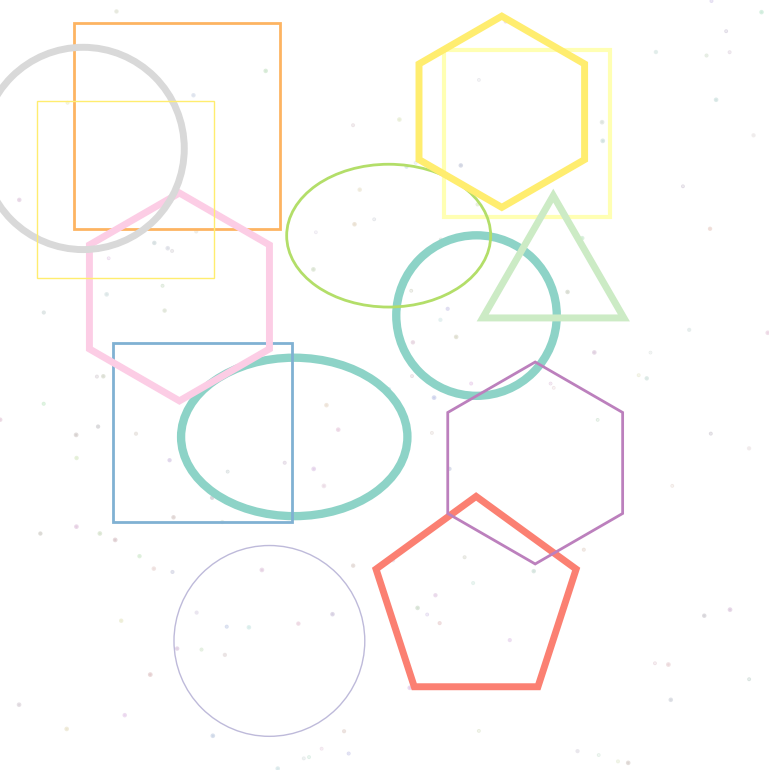[{"shape": "circle", "thickness": 3, "radius": 0.52, "center": [0.619, 0.59]}, {"shape": "oval", "thickness": 3, "radius": 0.73, "center": [0.382, 0.433]}, {"shape": "square", "thickness": 1.5, "radius": 0.54, "center": [0.685, 0.827]}, {"shape": "circle", "thickness": 0.5, "radius": 0.62, "center": [0.35, 0.168]}, {"shape": "pentagon", "thickness": 2.5, "radius": 0.68, "center": [0.618, 0.219]}, {"shape": "square", "thickness": 1, "radius": 0.58, "center": [0.263, 0.438]}, {"shape": "square", "thickness": 1, "radius": 0.67, "center": [0.23, 0.837]}, {"shape": "oval", "thickness": 1, "radius": 0.66, "center": [0.505, 0.694]}, {"shape": "hexagon", "thickness": 2.5, "radius": 0.67, "center": [0.233, 0.614]}, {"shape": "circle", "thickness": 2.5, "radius": 0.66, "center": [0.108, 0.807]}, {"shape": "hexagon", "thickness": 1, "radius": 0.66, "center": [0.695, 0.399]}, {"shape": "triangle", "thickness": 2.5, "radius": 0.53, "center": [0.719, 0.64]}, {"shape": "hexagon", "thickness": 2.5, "radius": 0.62, "center": [0.652, 0.855]}, {"shape": "square", "thickness": 0.5, "radius": 0.58, "center": [0.163, 0.754]}]